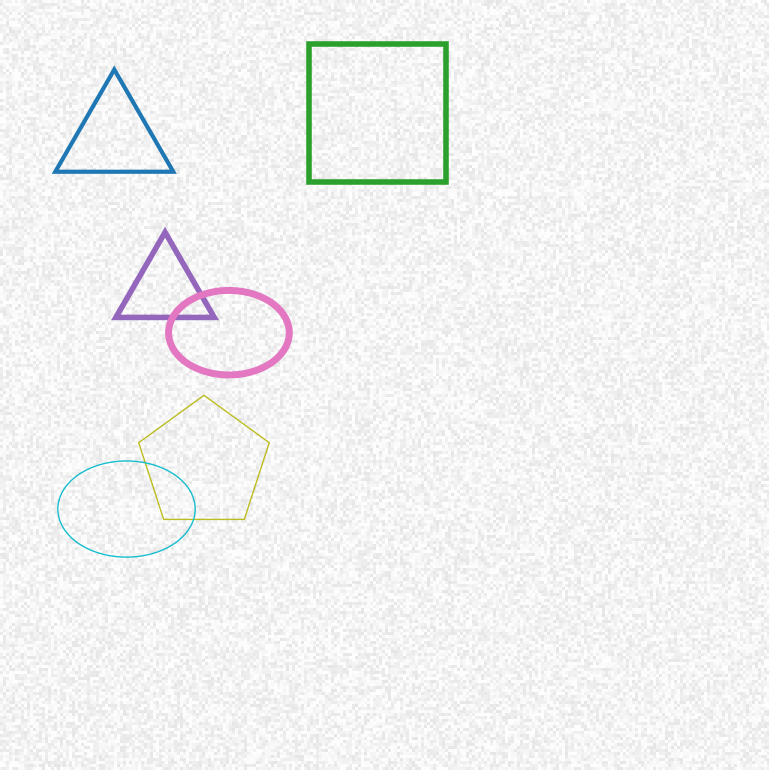[{"shape": "triangle", "thickness": 1.5, "radius": 0.44, "center": [0.148, 0.821]}, {"shape": "square", "thickness": 2, "radius": 0.45, "center": [0.491, 0.853]}, {"shape": "triangle", "thickness": 2, "radius": 0.37, "center": [0.214, 0.625]}, {"shape": "oval", "thickness": 2.5, "radius": 0.39, "center": [0.297, 0.568]}, {"shape": "pentagon", "thickness": 0.5, "radius": 0.45, "center": [0.265, 0.398]}, {"shape": "oval", "thickness": 0.5, "radius": 0.45, "center": [0.164, 0.339]}]